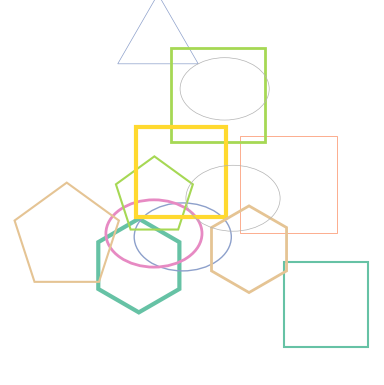[{"shape": "hexagon", "thickness": 3, "radius": 0.61, "center": [0.361, 0.31]}, {"shape": "square", "thickness": 1.5, "radius": 0.55, "center": [0.847, 0.209]}, {"shape": "square", "thickness": 0.5, "radius": 0.63, "center": [0.749, 0.521]}, {"shape": "triangle", "thickness": 0.5, "radius": 0.6, "center": [0.41, 0.895]}, {"shape": "oval", "thickness": 1, "radius": 0.63, "center": [0.475, 0.385]}, {"shape": "oval", "thickness": 2, "radius": 0.62, "center": [0.4, 0.394]}, {"shape": "square", "thickness": 2, "radius": 0.61, "center": [0.565, 0.752]}, {"shape": "pentagon", "thickness": 1.5, "radius": 0.53, "center": [0.401, 0.489]}, {"shape": "square", "thickness": 3, "radius": 0.59, "center": [0.471, 0.553]}, {"shape": "pentagon", "thickness": 1.5, "radius": 0.71, "center": [0.173, 0.383]}, {"shape": "hexagon", "thickness": 2, "radius": 0.56, "center": [0.647, 0.353]}, {"shape": "oval", "thickness": 0.5, "radius": 0.58, "center": [0.583, 0.769]}, {"shape": "oval", "thickness": 0.5, "radius": 0.61, "center": [0.605, 0.485]}]